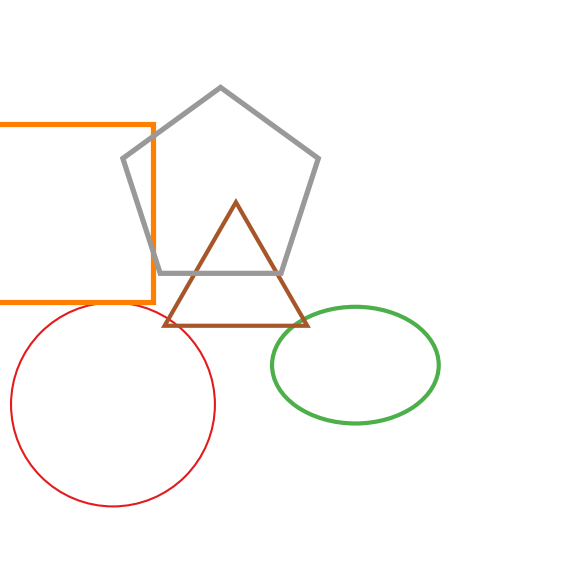[{"shape": "circle", "thickness": 1, "radius": 0.88, "center": [0.196, 0.299]}, {"shape": "oval", "thickness": 2, "radius": 0.72, "center": [0.615, 0.367]}, {"shape": "square", "thickness": 2.5, "radius": 0.77, "center": [0.109, 0.63]}, {"shape": "triangle", "thickness": 2, "radius": 0.71, "center": [0.409, 0.506]}, {"shape": "pentagon", "thickness": 2.5, "radius": 0.89, "center": [0.382, 0.67]}]